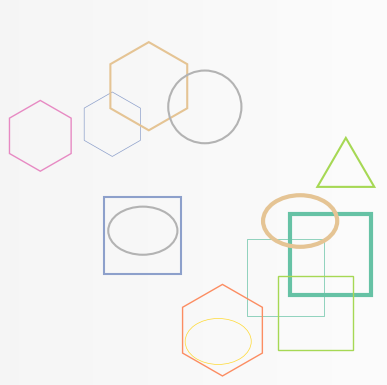[{"shape": "square", "thickness": 3, "radius": 0.52, "center": [0.853, 0.339]}, {"shape": "square", "thickness": 0.5, "radius": 0.5, "center": [0.736, 0.28]}, {"shape": "hexagon", "thickness": 1, "radius": 0.59, "center": [0.574, 0.142]}, {"shape": "square", "thickness": 1.5, "radius": 0.5, "center": [0.368, 0.387]}, {"shape": "hexagon", "thickness": 0.5, "radius": 0.42, "center": [0.29, 0.677]}, {"shape": "hexagon", "thickness": 1, "radius": 0.46, "center": [0.104, 0.647]}, {"shape": "square", "thickness": 1, "radius": 0.48, "center": [0.814, 0.187]}, {"shape": "triangle", "thickness": 1.5, "radius": 0.42, "center": [0.892, 0.557]}, {"shape": "oval", "thickness": 0.5, "radius": 0.43, "center": [0.563, 0.113]}, {"shape": "hexagon", "thickness": 1.5, "radius": 0.57, "center": [0.384, 0.776]}, {"shape": "oval", "thickness": 3, "radius": 0.48, "center": [0.775, 0.426]}, {"shape": "oval", "thickness": 1.5, "radius": 0.45, "center": [0.369, 0.401]}, {"shape": "circle", "thickness": 1.5, "radius": 0.47, "center": [0.529, 0.722]}]